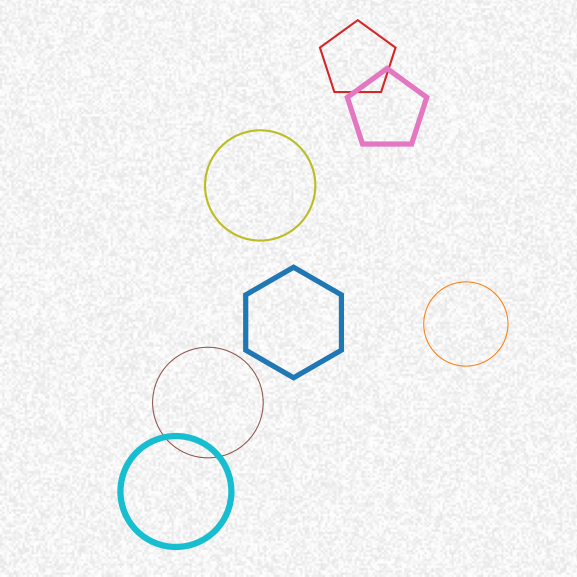[{"shape": "hexagon", "thickness": 2.5, "radius": 0.48, "center": [0.508, 0.441]}, {"shape": "circle", "thickness": 0.5, "radius": 0.36, "center": [0.807, 0.438]}, {"shape": "pentagon", "thickness": 1, "radius": 0.34, "center": [0.619, 0.895]}, {"shape": "circle", "thickness": 0.5, "radius": 0.48, "center": [0.36, 0.302]}, {"shape": "pentagon", "thickness": 2.5, "radius": 0.36, "center": [0.67, 0.808]}, {"shape": "circle", "thickness": 1, "radius": 0.48, "center": [0.451, 0.678]}, {"shape": "circle", "thickness": 3, "radius": 0.48, "center": [0.305, 0.148]}]